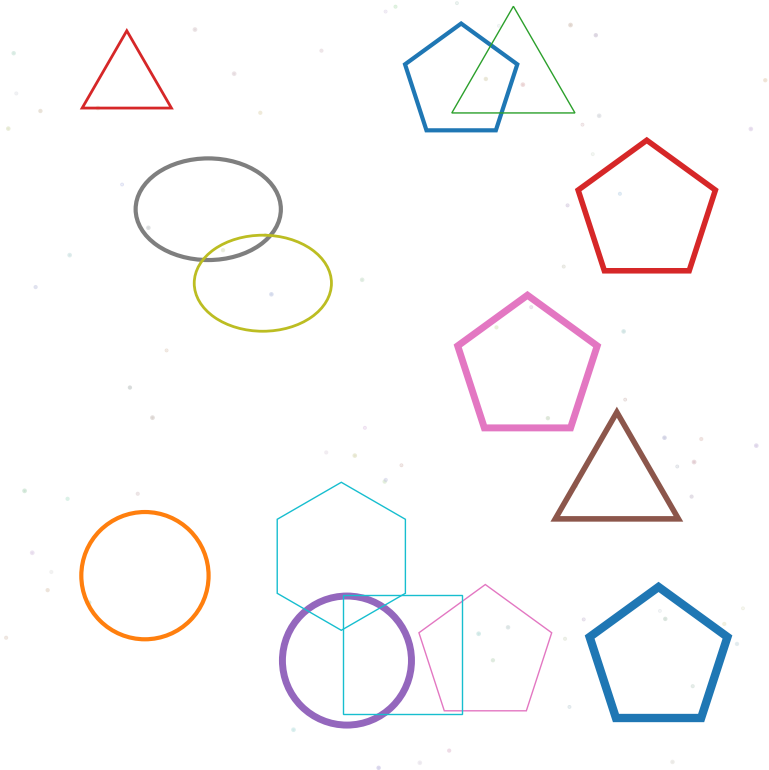[{"shape": "pentagon", "thickness": 3, "radius": 0.47, "center": [0.855, 0.144]}, {"shape": "pentagon", "thickness": 1.5, "radius": 0.38, "center": [0.599, 0.893]}, {"shape": "circle", "thickness": 1.5, "radius": 0.41, "center": [0.188, 0.252]}, {"shape": "triangle", "thickness": 0.5, "radius": 0.46, "center": [0.667, 0.899]}, {"shape": "pentagon", "thickness": 2, "radius": 0.47, "center": [0.84, 0.724]}, {"shape": "triangle", "thickness": 1, "radius": 0.33, "center": [0.165, 0.893]}, {"shape": "circle", "thickness": 2.5, "radius": 0.42, "center": [0.451, 0.142]}, {"shape": "triangle", "thickness": 2, "radius": 0.46, "center": [0.801, 0.372]}, {"shape": "pentagon", "thickness": 2.5, "radius": 0.48, "center": [0.685, 0.521]}, {"shape": "pentagon", "thickness": 0.5, "radius": 0.45, "center": [0.63, 0.15]}, {"shape": "oval", "thickness": 1.5, "radius": 0.47, "center": [0.27, 0.728]}, {"shape": "oval", "thickness": 1, "radius": 0.45, "center": [0.341, 0.632]}, {"shape": "hexagon", "thickness": 0.5, "radius": 0.48, "center": [0.443, 0.278]}, {"shape": "square", "thickness": 0.5, "radius": 0.39, "center": [0.522, 0.15]}]